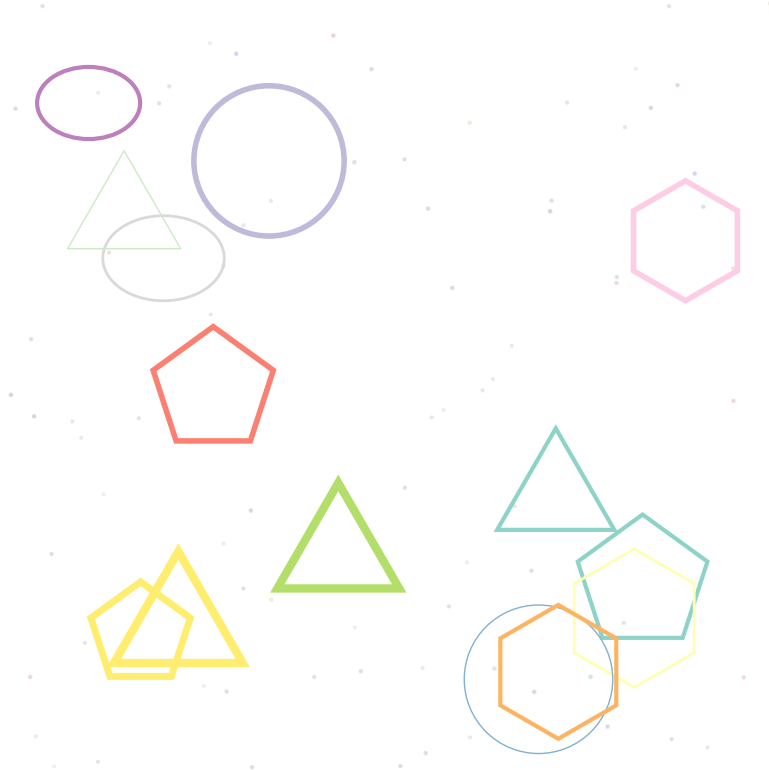[{"shape": "pentagon", "thickness": 1.5, "radius": 0.44, "center": [0.835, 0.243]}, {"shape": "triangle", "thickness": 1.5, "radius": 0.44, "center": [0.722, 0.356]}, {"shape": "hexagon", "thickness": 1, "radius": 0.45, "center": [0.824, 0.197]}, {"shape": "circle", "thickness": 2, "radius": 0.49, "center": [0.349, 0.791]}, {"shape": "pentagon", "thickness": 2, "radius": 0.41, "center": [0.277, 0.494]}, {"shape": "circle", "thickness": 0.5, "radius": 0.48, "center": [0.699, 0.118]}, {"shape": "hexagon", "thickness": 1.5, "radius": 0.43, "center": [0.725, 0.127]}, {"shape": "triangle", "thickness": 3, "radius": 0.46, "center": [0.439, 0.281]}, {"shape": "hexagon", "thickness": 2, "radius": 0.39, "center": [0.89, 0.687]}, {"shape": "oval", "thickness": 1, "radius": 0.39, "center": [0.212, 0.665]}, {"shape": "oval", "thickness": 1.5, "radius": 0.33, "center": [0.115, 0.866]}, {"shape": "triangle", "thickness": 0.5, "radius": 0.42, "center": [0.161, 0.719]}, {"shape": "pentagon", "thickness": 2.5, "radius": 0.34, "center": [0.183, 0.176]}, {"shape": "triangle", "thickness": 3, "radius": 0.48, "center": [0.232, 0.187]}]